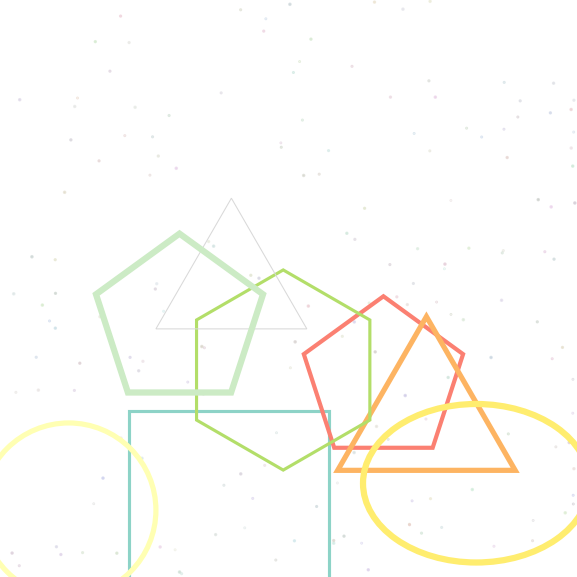[{"shape": "square", "thickness": 1.5, "radius": 0.86, "center": [0.396, 0.115]}, {"shape": "circle", "thickness": 2.5, "radius": 0.75, "center": [0.119, 0.116]}, {"shape": "pentagon", "thickness": 2, "radius": 0.73, "center": [0.664, 0.341]}, {"shape": "triangle", "thickness": 2.5, "radius": 0.89, "center": [0.738, 0.273]}, {"shape": "hexagon", "thickness": 1.5, "radius": 0.87, "center": [0.49, 0.358]}, {"shape": "triangle", "thickness": 0.5, "radius": 0.75, "center": [0.401, 0.505]}, {"shape": "pentagon", "thickness": 3, "radius": 0.76, "center": [0.311, 0.443]}, {"shape": "oval", "thickness": 3, "radius": 0.98, "center": [0.825, 0.162]}]